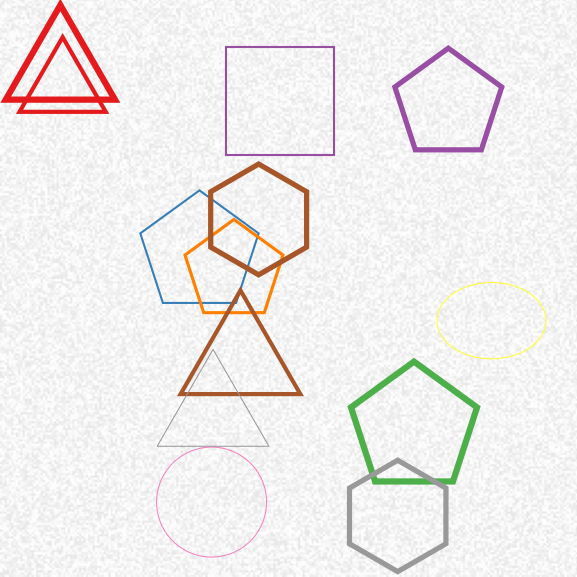[{"shape": "triangle", "thickness": 3, "radius": 0.55, "center": [0.105, 0.881]}, {"shape": "triangle", "thickness": 2, "radius": 0.43, "center": [0.108, 0.849]}, {"shape": "pentagon", "thickness": 1, "radius": 0.54, "center": [0.345, 0.562]}, {"shape": "pentagon", "thickness": 3, "radius": 0.57, "center": [0.717, 0.258]}, {"shape": "square", "thickness": 1, "radius": 0.47, "center": [0.485, 0.824]}, {"shape": "pentagon", "thickness": 2.5, "radius": 0.49, "center": [0.776, 0.818]}, {"shape": "pentagon", "thickness": 1.5, "radius": 0.45, "center": [0.405, 0.53]}, {"shape": "oval", "thickness": 0.5, "radius": 0.47, "center": [0.851, 0.444]}, {"shape": "triangle", "thickness": 2, "radius": 0.6, "center": [0.416, 0.377]}, {"shape": "hexagon", "thickness": 2.5, "radius": 0.48, "center": [0.448, 0.619]}, {"shape": "circle", "thickness": 0.5, "radius": 0.48, "center": [0.366, 0.13]}, {"shape": "hexagon", "thickness": 2.5, "radius": 0.48, "center": [0.689, 0.106]}, {"shape": "triangle", "thickness": 0.5, "radius": 0.56, "center": [0.369, 0.282]}]